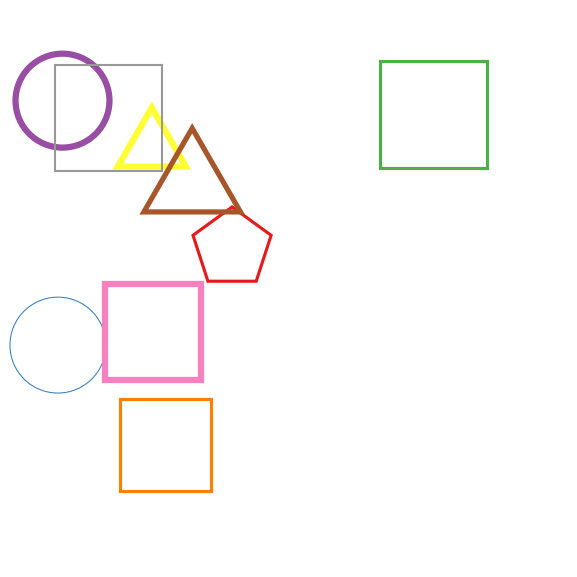[{"shape": "pentagon", "thickness": 1.5, "radius": 0.36, "center": [0.402, 0.57]}, {"shape": "circle", "thickness": 0.5, "radius": 0.42, "center": [0.1, 0.402]}, {"shape": "square", "thickness": 1.5, "radius": 0.46, "center": [0.751, 0.8]}, {"shape": "circle", "thickness": 3, "radius": 0.41, "center": [0.108, 0.825]}, {"shape": "square", "thickness": 1.5, "radius": 0.4, "center": [0.287, 0.229]}, {"shape": "triangle", "thickness": 3, "radius": 0.34, "center": [0.263, 0.745]}, {"shape": "triangle", "thickness": 2.5, "radius": 0.48, "center": [0.333, 0.68]}, {"shape": "square", "thickness": 3, "radius": 0.42, "center": [0.265, 0.424]}, {"shape": "square", "thickness": 1, "radius": 0.46, "center": [0.188, 0.795]}]